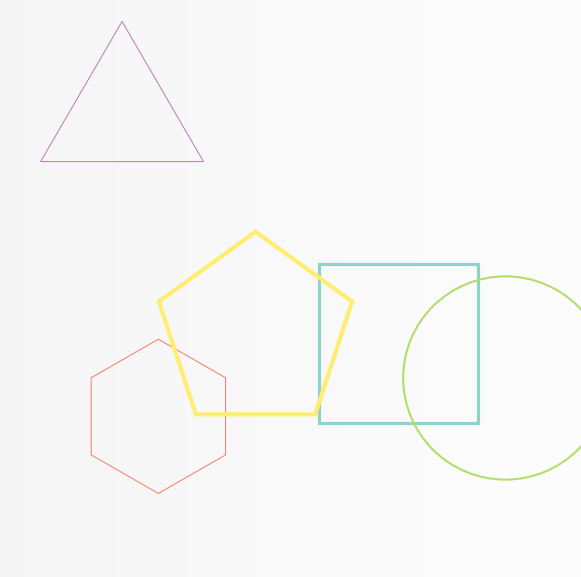[{"shape": "square", "thickness": 1.5, "radius": 0.69, "center": [0.686, 0.404]}, {"shape": "hexagon", "thickness": 0.5, "radius": 0.67, "center": [0.272, 0.278]}, {"shape": "circle", "thickness": 1, "radius": 0.88, "center": [0.87, 0.345]}, {"shape": "triangle", "thickness": 0.5, "radius": 0.81, "center": [0.21, 0.8]}, {"shape": "pentagon", "thickness": 2, "radius": 0.87, "center": [0.44, 0.423]}]